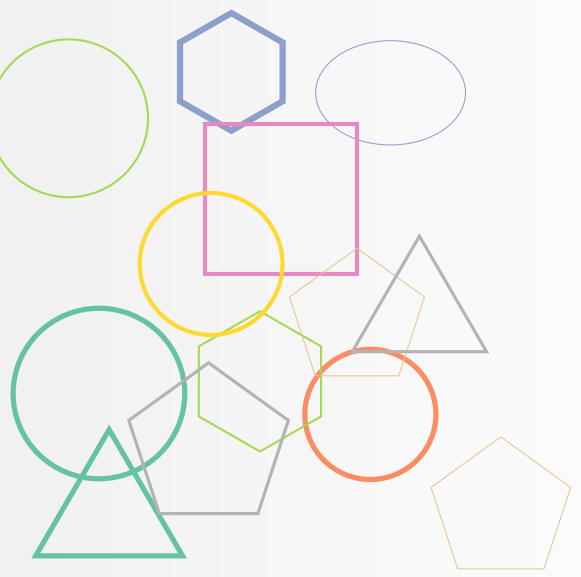[{"shape": "triangle", "thickness": 2.5, "radius": 0.73, "center": [0.188, 0.11]}, {"shape": "circle", "thickness": 2.5, "radius": 0.74, "center": [0.17, 0.318]}, {"shape": "circle", "thickness": 2.5, "radius": 0.56, "center": [0.637, 0.282]}, {"shape": "hexagon", "thickness": 3, "radius": 0.51, "center": [0.398, 0.875]}, {"shape": "oval", "thickness": 0.5, "radius": 0.64, "center": [0.672, 0.838]}, {"shape": "square", "thickness": 2, "radius": 0.65, "center": [0.484, 0.655]}, {"shape": "hexagon", "thickness": 1, "radius": 0.61, "center": [0.447, 0.339]}, {"shape": "circle", "thickness": 1, "radius": 0.68, "center": [0.118, 0.794]}, {"shape": "circle", "thickness": 2, "radius": 0.61, "center": [0.363, 0.542]}, {"shape": "pentagon", "thickness": 0.5, "radius": 0.63, "center": [0.862, 0.116]}, {"shape": "pentagon", "thickness": 0.5, "radius": 0.61, "center": [0.614, 0.447]}, {"shape": "triangle", "thickness": 1.5, "radius": 0.67, "center": [0.722, 0.457]}, {"shape": "pentagon", "thickness": 1.5, "radius": 0.72, "center": [0.359, 0.227]}]